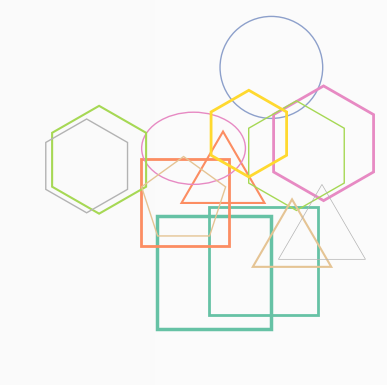[{"shape": "square", "thickness": 2, "radius": 0.7, "center": [0.68, 0.322]}, {"shape": "square", "thickness": 2.5, "radius": 0.73, "center": [0.552, 0.292]}, {"shape": "square", "thickness": 2, "radius": 0.57, "center": [0.478, 0.474]}, {"shape": "triangle", "thickness": 1.5, "radius": 0.62, "center": [0.576, 0.535]}, {"shape": "circle", "thickness": 1, "radius": 0.66, "center": [0.7, 0.825]}, {"shape": "hexagon", "thickness": 2, "radius": 0.74, "center": [0.835, 0.628]}, {"shape": "oval", "thickness": 1, "radius": 0.67, "center": [0.499, 0.615]}, {"shape": "hexagon", "thickness": 1, "radius": 0.71, "center": [0.765, 0.596]}, {"shape": "hexagon", "thickness": 1.5, "radius": 0.7, "center": [0.256, 0.585]}, {"shape": "hexagon", "thickness": 2, "radius": 0.56, "center": [0.642, 0.653]}, {"shape": "triangle", "thickness": 1.5, "radius": 0.58, "center": [0.754, 0.365]}, {"shape": "pentagon", "thickness": 1, "radius": 0.57, "center": [0.474, 0.479]}, {"shape": "hexagon", "thickness": 1, "radius": 0.61, "center": [0.224, 0.569]}, {"shape": "triangle", "thickness": 0.5, "radius": 0.65, "center": [0.831, 0.391]}]